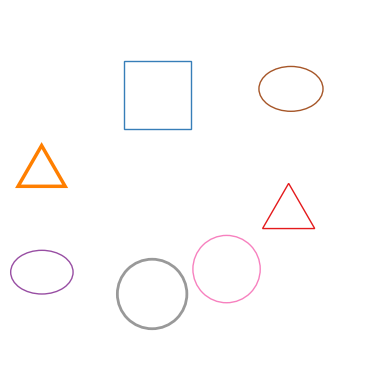[{"shape": "triangle", "thickness": 1, "radius": 0.39, "center": [0.75, 0.445]}, {"shape": "square", "thickness": 1, "radius": 0.44, "center": [0.409, 0.753]}, {"shape": "oval", "thickness": 1, "radius": 0.41, "center": [0.109, 0.293]}, {"shape": "triangle", "thickness": 2.5, "radius": 0.35, "center": [0.108, 0.551]}, {"shape": "oval", "thickness": 1, "radius": 0.42, "center": [0.756, 0.769]}, {"shape": "circle", "thickness": 1, "radius": 0.44, "center": [0.588, 0.301]}, {"shape": "circle", "thickness": 2, "radius": 0.45, "center": [0.395, 0.236]}]